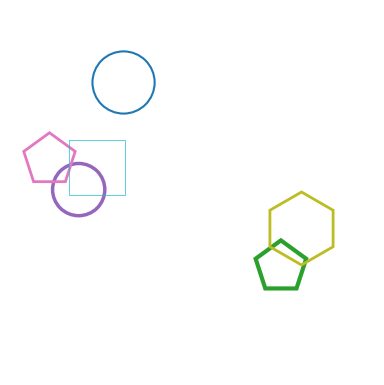[{"shape": "circle", "thickness": 1.5, "radius": 0.4, "center": [0.321, 0.786]}, {"shape": "pentagon", "thickness": 3, "radius": 0.35, "center": [0.73, 0.307]}, {"shape": "circle", "thickness": 2.5, "radius": 0.34, "center": [0.204, 0.508]}, {"shape": "pentagon", "thickness": 2, "radius": 0.35, "center": [0.129, 0.585]}, {"shape": "hexagon", "thickness": 2, "radius": 0.47, "center": [0.783, 0.407]}, {"shape": "square", "thickness": 0.5, "radius": 0.36, "center": [0.251, 0.565]}]